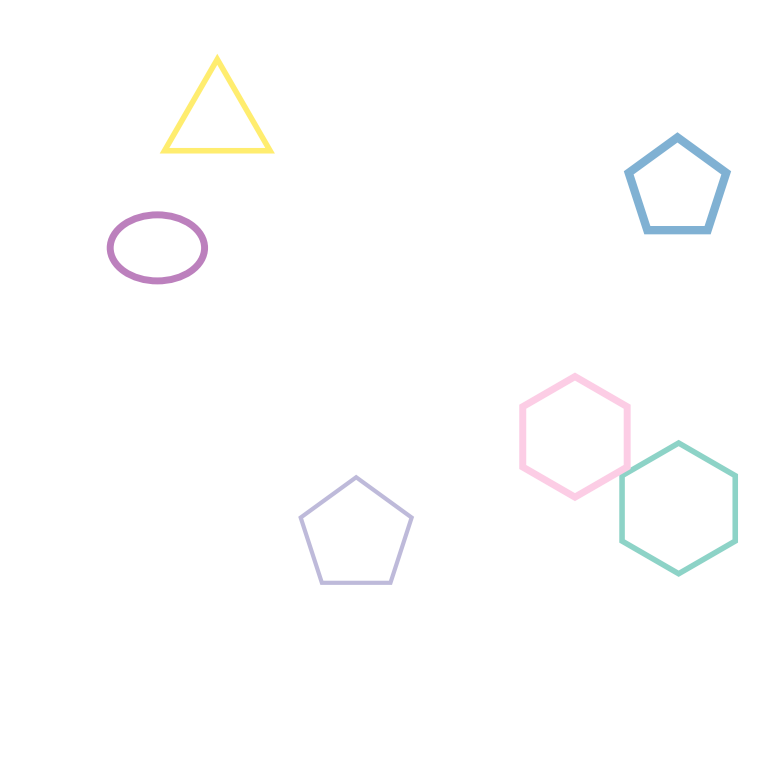[{"shape": "hexagon", "thickness": 2, "radius": 0.42, "center": [0.881, 0.34]}, {"shape": "pentagon", "thickness": 1.5, "radius": 0.38, "center": [0.463, 0.304]}, {"shape": "pentagon", "thickness": 3, "radius": 0.33, "center": [0.88, 0.755]}, {"shape": "hexagon", "thickness": 2.5, "radius": 0.39, "center": [0.747, 0.433]}, {"shape": "oval", "thickness": 2.5, "radius": 0.31, "center": [0.204, 0.678]}, {"shape": "triangle", "thickness": 2, "radius": 0.4, "center": [0.282, 0.844]}]